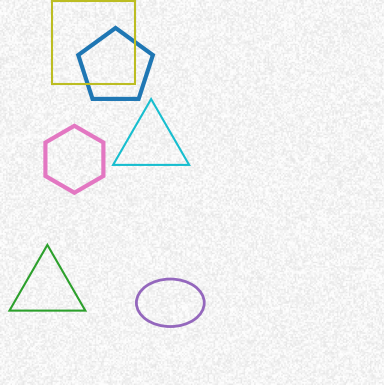[{"shape": "pentagon", "thickness": 3, "radius": 0.51, "center": [0.3, 0.826]}, {"shape": "triangle", "thickness": 1.5, "radius": 0.57, "center": [0.123, 0.25]}, {"shape": "oval", "thickness": 2, "radius": 0.44, "center": [0.442, 0.214]}, {"shape": "hexagon", "thickness": 3, "radius": 0.43, "center": [0.193, 0.586]}, {"shape": "square", "thickness": 1.5, "radius": 0.54, "center": [0.243, 0.89]}, {"shape": "triangle", "thickness": 1.5, "radius": 0.57, "center": [0.393, 0.629]}]